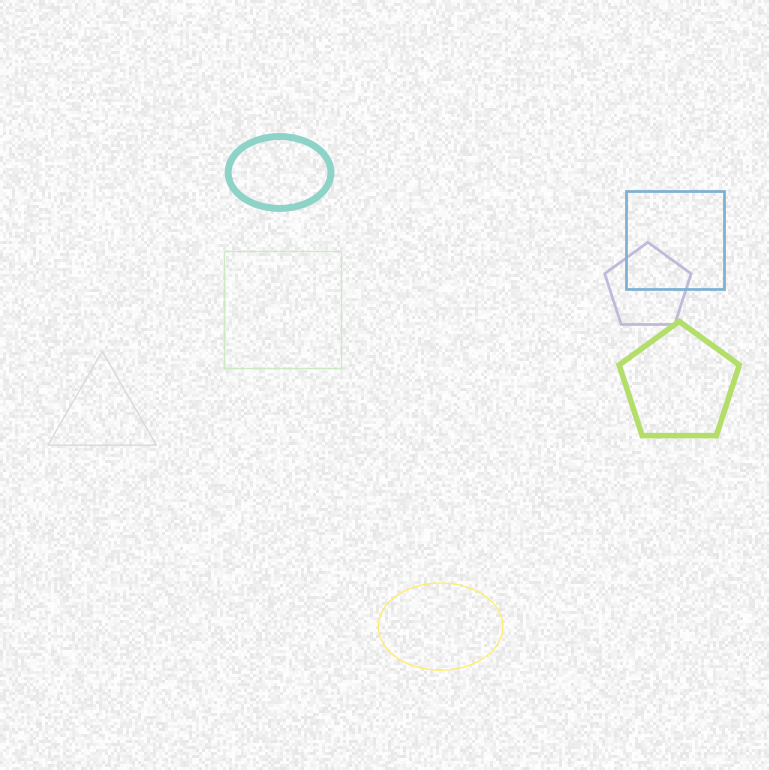[{"shape": "oval", "thickness": 2.5, "radius": 0.33, "center": [0.363, 0.776]}, {"shape": "pentagon", "thickness": 1, "radius": 0.3, "center": [0.841, 0.626]}, {"shape": "square", "thickness": 1, "radius": 0.32, "center": [0.877, 0.689]}, {"shape": "pentagon", "thickness": 2, "radius": 0.41, "center": [0.882, 0.501]}, {"shape": "triangle", "thickness": 0.5, "radius": 0.41, "center": [0.133, 0.463]}, {"shape": "square", "thickness": 0.5, "radius": 0.38, "center": [0.367, 0.598]}, {"shape": "oval", "thickness": 0.5, "radius": 0.4, "center": [0.572, 0.186]}]